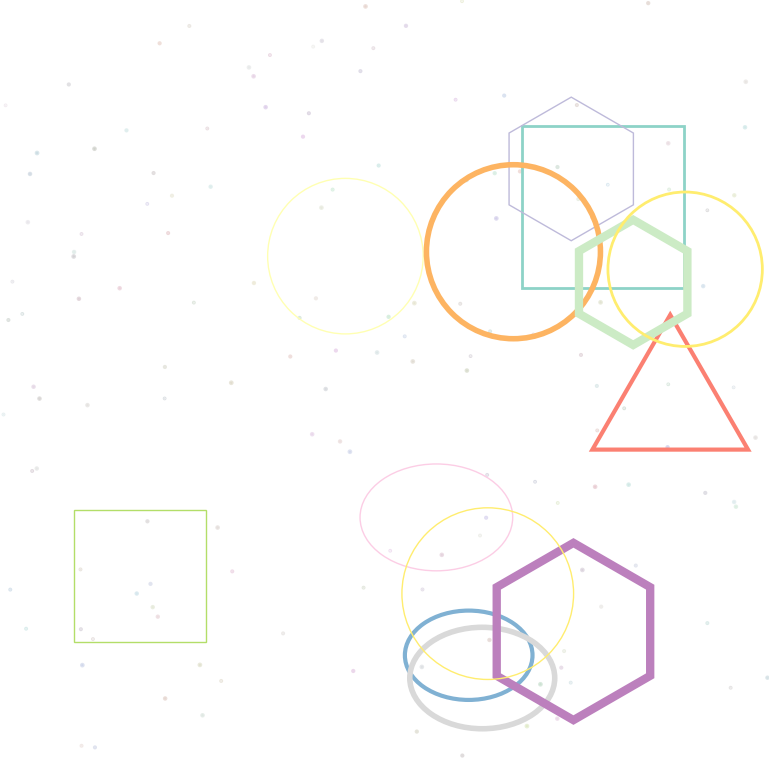[{"shape": "square", "thickness": 1, "radius": 0.52, "center": [0.783, 0.731]}, {"shape": "circle", "thickness": 0.5, "radius": 0.5, "center": [0.449, 0.667]}, {"shape": "hexagon", "thickness": 0.5, "radius": 0.47, "center": [0.742, 0.781]}, {"shape": "triangle", "thickness": 1.5, "radius": 0.58, "center": [0.87, 0.474]}, {"shape": "oval", "thickness": 1.5, "radius": 0.41, "center": [0.609, 0.149]}, {"shape": "circle", "thickness": 2, "radius": 0.56, "center": [0.667, 0.673]}, {"shape": "square", "thickness": 0.5, "radius": 0.43, "center": [0.182, 0.252]}, {"shape": "oval", "thickness": 0.5, "radius": 0.5, "center": [0.567, 0.328]}, {"shape": "oval", "thickness": 2, "radius": 0.47, "center": [0.626, 0.119]}, {"shape": "hexagon", "thickness": 3, "radius": 0.58, "center": [0.745, 0.18]}, {"shape": "hexagon", "thickness": 3, "radius": 0.41, "center": [0.822, 0.633]}, {"shape": "circle", "thickness": 1, "radius": 0.5, "center": [0.89, 0.65]}, {"shape": "circle", "thickness": 0.5, "radius": 0.56, "center": [0.633, 0.229]}]